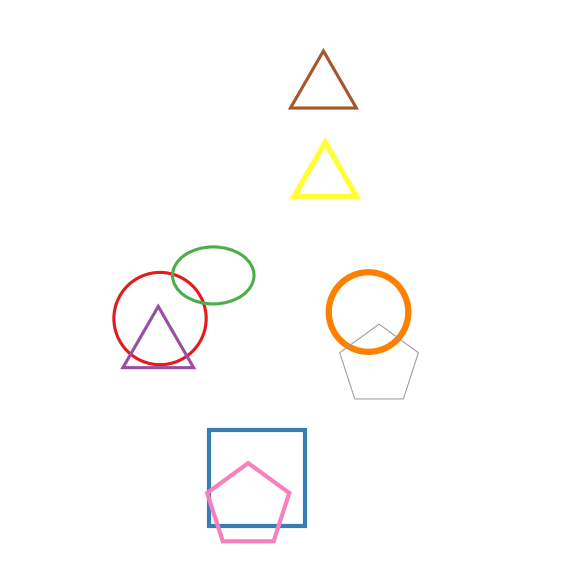[{"shape": "circle", "thickness": 1.5, "radius": 0.4, "center": [0.277, 0.448]}, {"shape": "square", "thickness": 2, "radius": 0.42, "center": [0.445, 0.171]}, {"shape": "oval", "thickness": 1.5, "radius": 0.35, "center": [0.369, 0.522]}, {"shape": "triangle", "thickness": 1.5, "radius": 0.35, "center": [0.274, 0.398]}, {"shape": "circle", "thickness": 3, "radius": 0.34, "center": [0.638, 0.459]}, {"shape": "triangle", "thickness": 2.5, "radius": 0.31, "center": [0.563, 0.69]}, {"shape": "triangle", "thickness": 1.5, "radius": 0.33, "center": [0.56, 0.845]}, {"shape": "pentagon", "thickness": 2, "radius": 0.37, "center": [0.43, 0.122]}, {"shape": "pentagon", "thickness": 0.5, "radius": 0.36, "center": [0.656, 0.366]}]